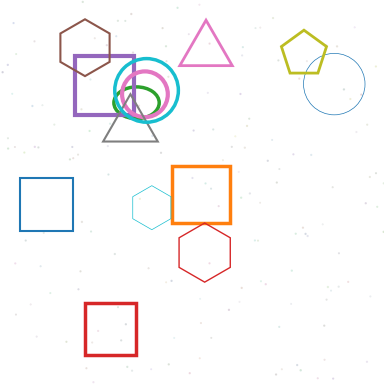[{"shape": "circle", "thickness": 0.5, "radius": 0.4, "center": [0.868, 0.782]}, {"shape": "square", "thickness": 1.5, "radius": 0.34, "center": [0.121, 0.468]}, {"shape": "square", "thickness": 2.5, "radius": 0.37, "center": [0.522, 0.495]}, {"shape": "oval", "thickness": 2.5, "radius": 0.29, "center": [0.355, 0.733]}, {"shape": "hexagon", "thickness": 1, "radius": 0.38, "center": [0.532, 0.344]}, {"shape": "square", "thickness": 2.5, "radius": 0.34, "center": [0.287, 0.145]}, {"shape": "square", "thickness": 3, "radius": 0.38, "center": [0.272, 0.777]}, {"shape": "hexagon", "thickness": 1.5, "radius": 0.37, "center": [0.221, 0.876]}, {"shape": "circle", "thickness": 3, "radius": 0.3, "center": [0.376, 0.755]}, {"shape": "triangle", "thickness": 2, "radius": 0.39, "center": [0.535, 0.869]}, {"shape": "triangle", "thickness": 1.5, "radius": 0.41, "center": [0.339, 0.673]}, {"shape": "pentagon", "thickness": 2, "radius": 0.31, "center": [0.79, 0.86]}, {"shape": "hexagon", "thickness": 0.5, "radius": 0.29, "center": [0.394, 0.461]}, {"shape": "circle", "thickness": 2.5, "radius": 0.41, "center": [0.381, 0.765]}]